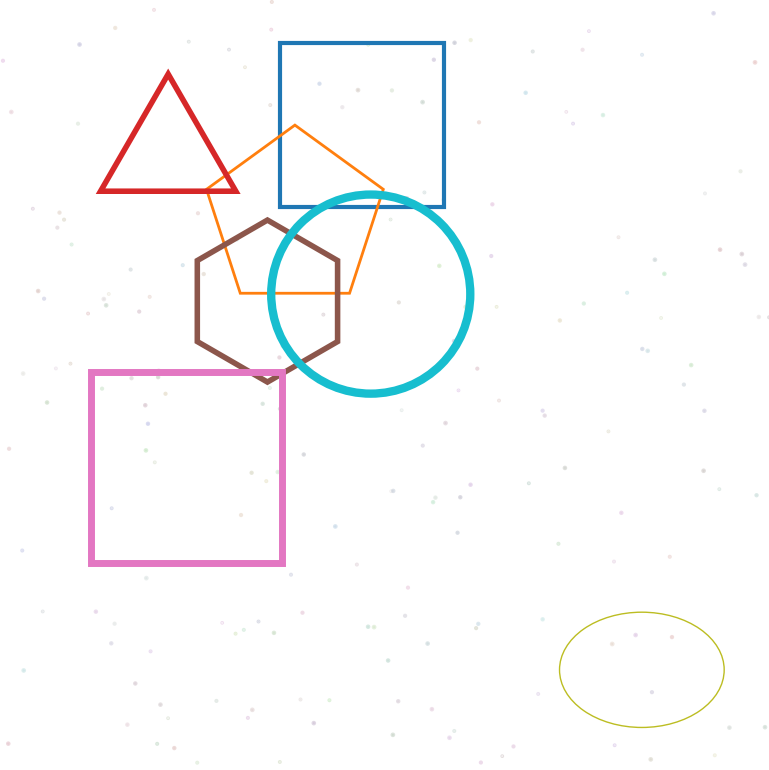[{"shape": "square", "thickness": 1.5, "radius": 0.53, "center": [0.47, 0.837]}, {"shape": "pentagon", "thickness": 1, "radius": 0.6, "center": [0.383, 0.717]}, {"shape": "triangle", "thickness": 2, "radius": 0.51, "center": [0.218, 0.802]}, {"shape": "hexagon", "thickness": 2, "radius": 0.53, "center": [0.347, 0.609]}, {"shape": "square", "thickness": 2.5, "radius": 0.62, "center": [0.242, 0.392]}, {"shape": "oval", "thickness": 0.5, "radius": 0.53, "center": [0.834, 0.13]}, {"shape": "circle", "thickness": 3, "radius": 0.65, "center": [0.481, 0.618]}]